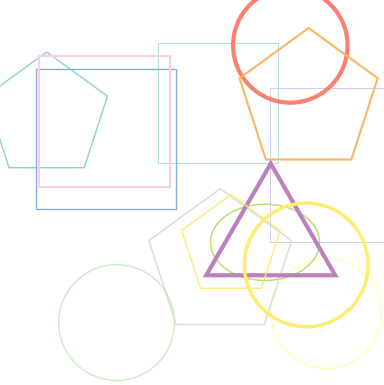[{"shape": "pentagon", "thickness": 1, "radius": 0.83, "center": [0.121, 0.699]}, {"shape": "square", "thickness": 0.5, "radius": 0.78, "center": [0.566, 0.733]}, {"shape": "circle", "thickness": 1, "radius": 0.71, "center": [0.847, 0.186]}, {"shape": "square", "thickness": 0.5, "radius": 1.0, "center": [0.9, 0.571]}, {"shape": "circle", "thickness": 3, "radius": 0.74, "center": [0.754, 0.882]}, {"shape": "square", "thickness": 1, "radius": 0.91, "center": [0.275, 0.64]}, {"shape": "pentagon", "thickness": 1.5, "radius": 0.94, "center": [0.802, 0.738]}, {"shape": "oval", "thickness": 1, "radius": 0.71, "center": [0.688, 0.371]}, {"shape": "square", "thickness": 1.5, "radius": 0.85, "center": [0.272, 0.684]}, {"shape": "pentagon", "thickness": 1, "radius": 0.97, "center": [0.572, 0.315]}, {"shape": "triangle", "thickness": 3, "radius": 0.97, "center": [0.703, 0.382]}, {"shape": "circle", "thickness": 1, "radius": 0.75, "center": [0.303, 0.162]}, {"shape": "circle", "thickness": 2.5, "radius": 0.8, "center": [0.795, 0.312]}, {"shape": "pentagon", "thickness": 1, "radius": 0.67, "center": [0.6, 0.36]}]